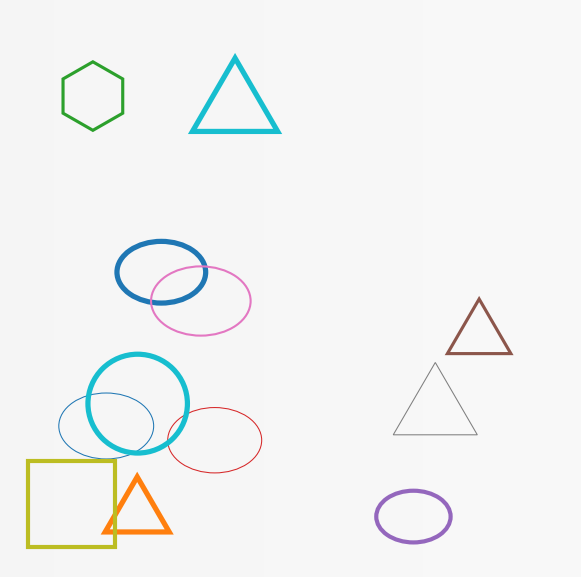[{"shape": "oval", "thickness": 2.5, "radius": 0.38, "center": [0.278, 0.528]}, {"shape": "oval", "thickness": 0.5, "radius": 0.41, "center": [0.183, 0.261]}, {"shape": "triangle", "thickness": 2.5, "radius": 0.32, "center": [0.236, 0.11]}, {"shape": "hexagon", "thickness": 1.5, "radius": 0.3, "center": [0.16, 0.833]}, {"shape": "oval", "thickness": 0.5, "radius": 0.4, "center": [0.369, 0.237]}, {"shape": "oval", "thickness": 2, "radius": 0.32, "center": [0.711, 0.105]}, {"shape": "triangle", "thickness": 1.5, "radius": 0.32, "center": [0.824, 0.418]}, {"shape": "oval", "thickness": 1, "radius": 0.43, "center": [0.346, 0.478]}, {"shape": "triangle", "thickness": 0.5, "radius": 0.42, "center": [0.749, 0.288]}, {"shape": "square", "thickness": 2, "radius": 0.37, "center": [0.123, 0.126]}, {"shape": "triangle", "thickness": 2.5, "radius": 0.42, "center": [0.404, 0.814]}, {"shape": "circle", "thickness": 2.5, "radius": 0.43, "center": [0.237, 0.3]}]